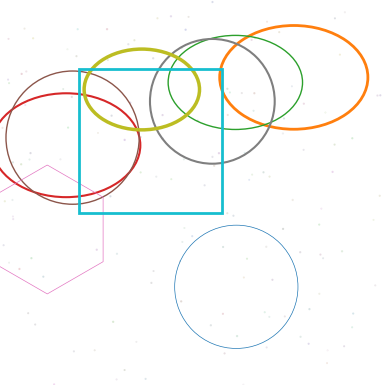[{"shape": "circle", "thickness": 0.5, "radius": 0.8, "center": [0.614, 0.255]}, {"shape": "oval", "thickness": 2, "radius": 0.96, "center": [0.763, 0.799]}, {"shape": "oval", "thickness": 1, "radius": 0.87, "center": [0.611, 0.786]}, {"shape": "oval", "thickness": 1.5, "radius": 0.96, "center": [0.172, 0.623]}, {"shape": "circle", "thickness": 1, "radius": 0.87, "center": [0.189, 0.643]}, {"shape": "hexagon", "thickness": 0.5, "radius": 0.84, "center": [0.123, 0.404]}, {"shape": "circle", "thickness": 1.5, "radius": 0.81, "center": [0.552, 0.737]}, {"shape": "oval", "thickness": 2.5, "radius": 0.75, "center": [0.368, 0.768]}, {"shape": "square", "thickness": 2, "radius": 0.93, "center": [0.392, 0.633]}]